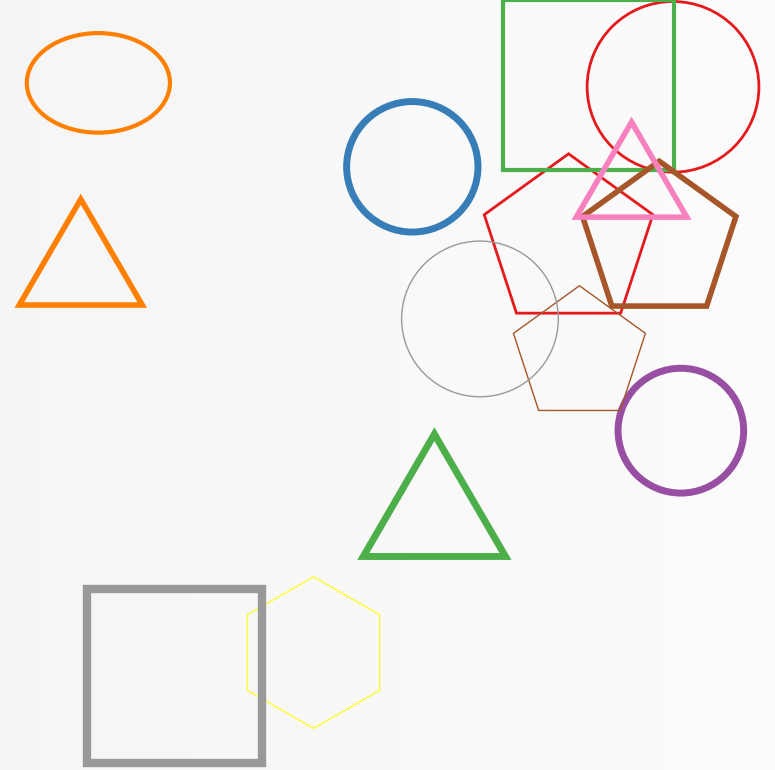[{"shape": "circle", "thickness": 1, "radius": 0.55, "center": [0.868, 0.887]}, {"shape": "pentagon", "thickness": 1, "radius": 0.57, "center": [0.734, 0.686]}, {"shape": "circle", "thickness": 2.5, "radius": 0.42, "center": [0.532, 0.783]}, {"shape": "triangle", "thickness": 2.5, "radius": 0.53, "center": [0.561, 0.33]}, {"shape": "square", "thickness": 1.5, "radius": 0.55, "center": [0.76, 0.89]}, {"shape": "circle", "thickness": 2.5, "radius": 0.41, "center": [0.879, 0.441]}, {"shape": "oval", "thickness": 1.5, "radius": 0.46, "center": [0.127, 0.892]}, {"shape": "triangle", "thickness": 2, "radius": 0.46, "center": [0.104, 0.65]}, {"shape": "hexagon", "thickness": 0.5, "radius": 0.49, "center": [0.405, 0.152]}, {"shape": "pentagon", "thickness": 0.5, "radius": 0.45, "center": [0.748, 0.539]}, {"shape": "pentagon", "thickness": 2, "radius": 0.52, "center": [0.851, 0.687]}, {"shape": "triangle", "thickness": 2, "radius": 0.41, "center": [0.815, 0.759]}, {"shape": "circle", "thickness": 0.5, "radius": 0.51, "center": [0.619, 0.586]}, {"shape": "square", "thickness": 3, "radius": 0.57, "center": [0.226, 0.122]}]